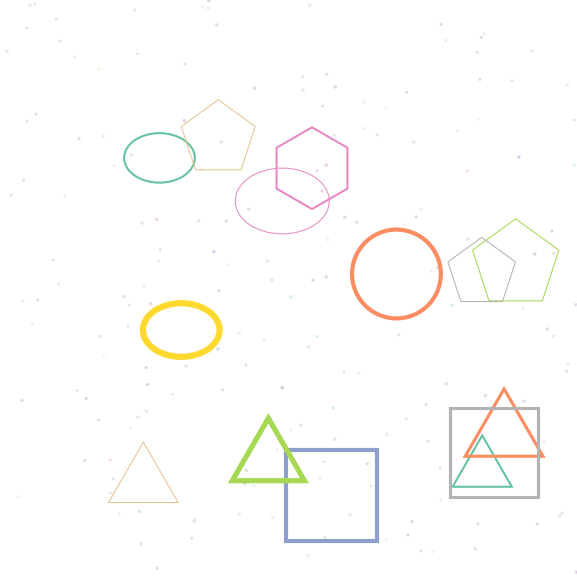[{"shape": "triangle", "thickness": 1, "radius": 0.3, "center": [0.835, 0.186]}, {"shape": "oval", "thickness": 1, "radius": 0.31, "center": [0.276, 0.726]}, {"shape": "triangle", "thickness": 1.5, "radius": 0.39, "center": [0.873, 0.248]}, {"shape": "circle", "thickness": 2, "radius": 0.38, "center": [0.686, 0.525]}, {"shape": "square", "thickness": 2, "radius": 0.39, "center": [0.575, 0.142]}, {"shape": "hexagon", "thickness": 1, "radius": 0.35, "center": [0.54, 0.708]}, {"shape": "oval", "thickness": 0.5, "radius": 0.41, "center": [0.489, 0.651]}, {"shape": "pentagon", "thickness": 0.5, "radius": 0.39, "center": [0.893, 0.542]}, {"shape": "triangle", "thickness": 2.5, "radius": 0.36, "center": [0.465, 0.203]}, {"shape": "oval", "thickness": 3, "radius": 0.33, "center": [0.314, 0.428]}, {"shape": "pentagon", "thickness": 0.5, "radius": 0.34, "center": [0.378, 0.759]}, {"shape": "triangle", "thickness": 0.5, "radius": 0.35, "center": [0.248, 0.164]}, {"shape": "pentagon", "thickness": 0.5, "radius": 0.31, "center": [0.834, 0.527]}, {"shape": "square", "thickness": 1.5, "radius": 0.38, "center": [0.856, 0.215]}]